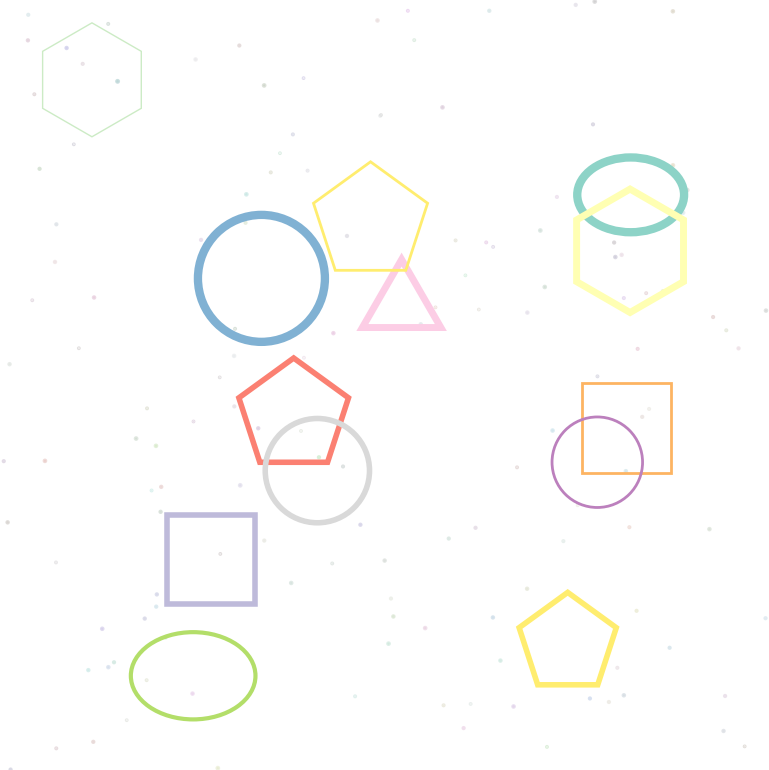[{"shape": "oval", "thickness": 3, "radius": 0.35, "center": [0.819, 0.747]}, {"shape": "hexagon", "thickness": 2.5, "radius": 0.4, "center": [0.818, 0.674]}, {"shape": "square", "thickness": 2, "radius": 0.29, "center": [0.274, 0.273]}, {"shape": "pentagon", "thickness": 2, "radius": 0.37, "center": [0.381, 0.46]}, {"shape": "circle", "thickness": 3, "radius": 0.41, "center": [0.34, 0.638]}, {"shape": "square", "thickness": 1, "radius": 0.29, "center": [0.813, 0.444]}, {"shape": "oval", "thickness": 1.5, "radius": 0.4, "center": [0.251, 0.122]}, {"shape": "triangle", "thickness": 2.5, "radius": 0.29, "center": [0.522, 0.604]}, {"shape": "circle", "thickness": 2, "radius": 0.34, "center": [0.412, 0.389]}, {"shape": "circle", "thickness": 1, "radius": 0.29, "center": [0.776, 0.4]}, {"shape": "hexagon", "thickness": 0.5, "radius": 0.37, "center": [0.119, 0.896]}, {"shape": "pentagon", "thickness": 2, "radius": 0.33, "center": [0.737, 0.164]}, {"shape": "pentagon", "thickness": 1, "radius": 0.39, "center": [0.481, 0.712]}]